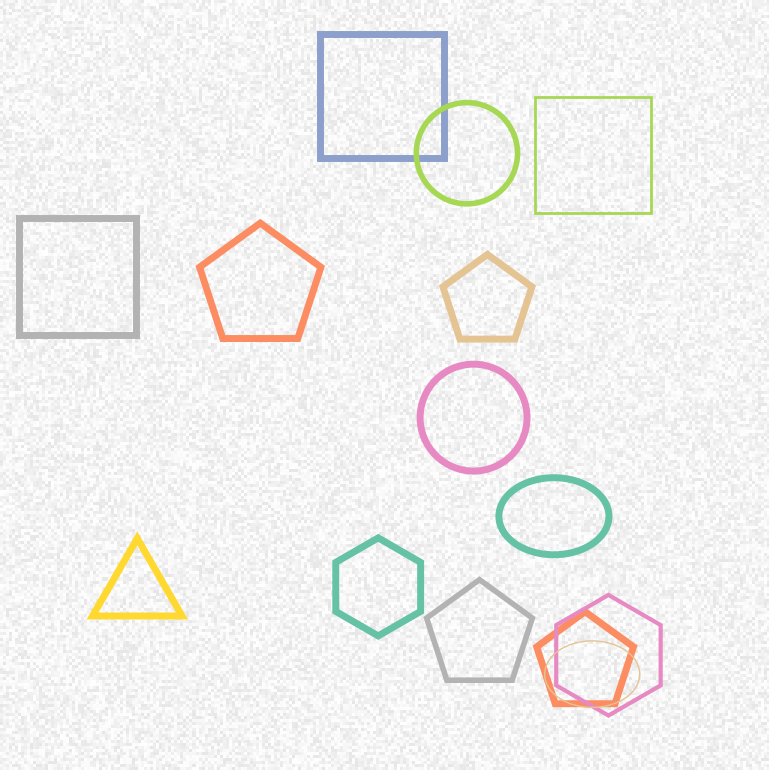[{"shape": "hexagon", "thickness": 2.5, "radius": 0.32, "center": [0.491, 0.238]}, {"shape": "oval", "thickness": 2.5, "radius": 0.36, "center": [0.719, 0.33]}, {"shape": "pentagon", "thickness": 2.5, "radius": 0.33, "center": [0.76, 0.14]}, {"shape": "pentagon", "thickness": 2.5, "radius": 0.41, "center": [0.338, 0.627]}, {"shape": "square", "thickness": 2.5, "radius": 0.4, "center": [0.496, 0.875]}, {"shape": "circle", "thickness": 2.5, "radius": 0.35, "center": [0.615, 0.458]}, {"shape": "hexagon", "thickness": 1.5, "radius": 0.39, "center": [0.79, 0.149]}, {"shape": "square", "thickness": 1, "radius": 0.38, "center": [0.77, 0.799]}, {"shape": "circle", "thickness": 2, "radius": 0.33, "center": [0.606, 0.801]}, {"shape": "triangle", "thickness": 2.5, "radius": 0.34, "center": [0.178, 0.234]}, {"shape": "oval", "thickness": 0.5, "radius": 0.31, "center": [0.769, 0.124]}, {"shape": "pentagon", "thickness": 2.5, "radius": 0.3, "center": [0.633, 0.609]}, {"shape": "pentagon", "thickness": 2, "radius": 0.36, "center": [0.623, 0.175]}, {"shape": "square", "thickness": 2.5, "radius": 0.38, "center": [0.1, 0.641]}]